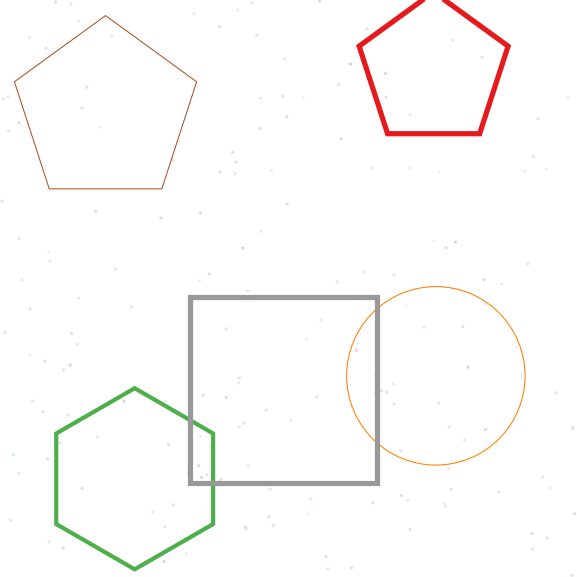[{"shape": "pentagon", "thickness": 2.5, "radius": 0.68, "center": [0.751, 0.877]}, {"shape": "hexagon", "thickness": 2, "radius": 0.78, "center": [0.233, 0.17]}, {"shape": "circle", "thickness": 0.5, "radius": 0.77, "center": [0.755, 0.348]}, {"shape": "pentagon", "thickness": 0.5, "radius": 0.83, "center": [0.183, 0.806]}, {"shape": "square", "thickness": 2.5, "radius": 0.81, "center": [0.491, 0.324]}]